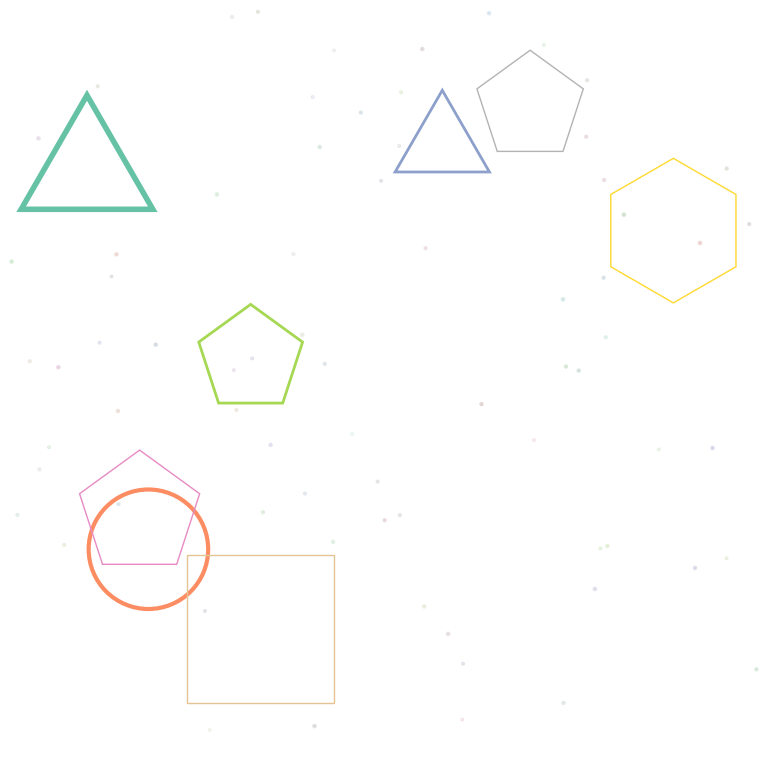[{"shape": "triangle", "thickness": 2, "radius": 0.49, "center": [0.113, 0.778]}, {"shape": "circle", "thickness": 1.5, "radius": 0.39, "center": [0.193, 0.287]}, {"shape": "triangle", "thickness": 1, "radius": 0.35, "center": [0.574, 0.812]}, {"shape": "pentagon", "thickness": 0.5, "radius": 0.41, "center": [0.181, 0.333]}, {"shape": "pentagon", "thickness": 1, "radius": 0.35, "center": [0.326, 0.534]}, {"shape": "hexagon", "thickness": 0.5, "radius": 0.47, "center": [0.875, 0.701]}, {"shape": "square", "thickness": 0.5, "radius": 0.48, "center": [0.338, 0.183]}, {"shape": "pentagon", "thickness": 0.5, "radius": 0.36, "center": [0.688, 0.862]}]